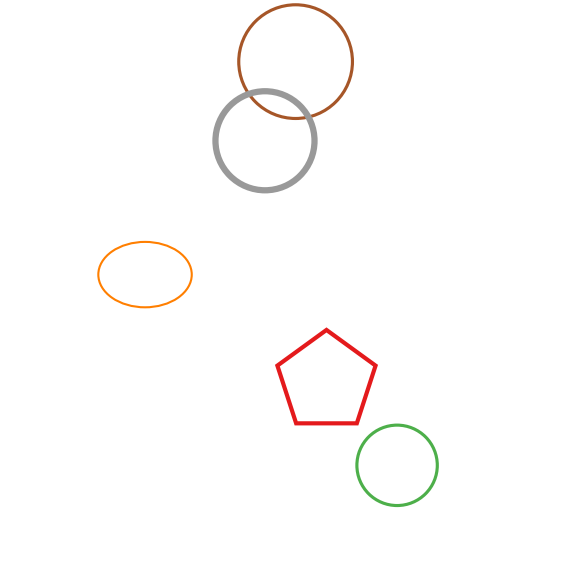[{"shape": "pentagon", "thickness": 2, "radius": 0.45, "center": [0.565, 0.338]}, {"shape": "circle", "thickness": 1.5, "radius": 0.35, "center": [0.688, 0.193]}, {"shape": "oval", "thickness": 1, "radius": 0.4, "center": [0.251, 0.524]}, {"shape": "circle", "thickness": 1.5, "radius": 0.49, "center": [0.512, 0.892]}, {"shape": "circle", "thickness": 3, "radius": 0.43, "center": [0.459, 0.755]}]